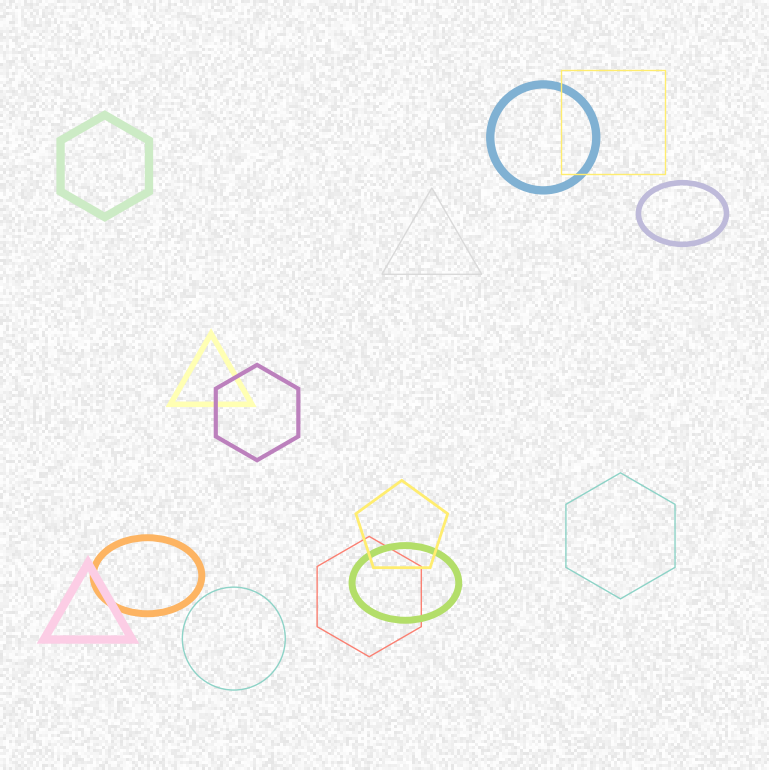[{"shape": "hexagon", "thickness": 0.5, "radius": 0.41, "center": [0.806, 0.304]}, {"shape": "circle", "thickness": 0.5, "radius": 0.33, "center": [0.304, 0.171]}, {"shape": "triangle", "thickness": 2, "radius": 0.31, "center": [0.274, 0.505]}, {"shape": "oval", "thickness": 2, "radius": 0.29, "center": [0.886, 0.723]}, {"shape": "hexagon", "thickness": 0.5, "radius": 0.39, "center": [0.48, 0.225]}, {"shape": "circle", "thickness": 3, "radius": 0.34, "center": [0.706, 0.822]}, {"shape": "oval", "thickness": 2.5, "radius": 0.35, "center": [0.192, 0.252]}, {"shape": "oval", "thickness": 2.5, "radius": 0.35, "center": [0.527, 0.243]}, {"shape": "triangle", "thickness": 3, "radius": 0.33, "center": [0.114, 0.203]}, {"shape": "triangle", "thickness": 0.5, "radius": 0.37, "center": [0.561, 0.681]}, {"shape": "hexagon", "thickness": 1.5, "radius": 0.31, "center": [0.334, 0.464]}, {"shape": "hexagon", "thickness": 3, "radius": 0.33, "center": [0.136, 0.784]}, {"shape": "pentagon", "thickness": 1, "radius": 0.31, "center": [0.522, 0.313]}, {"shape": "square", "thickness": 0.5, "radius": 0.34, "center": [0.796, 0.842]}]